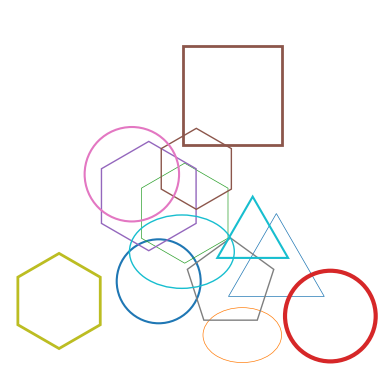[{"shape": "triangle", "thickness": 0.5, "radius": 0.72, "center": [0.718, 0.302]}, {"shape": "circle", "thickness": 1.5, "radius": 0.55, "center": [0.412, 0.269]}, {"shape": "oval", "thickness": 0.5, "radius": 0.51, "center": [0.629, 0.13]}, {"shape": "hexagon", "thickness": 0.5, "radius": 0.65, "center": [0.48, 0.446]}, {"shape": "circle", "thickness": 3, "radius": 0.59, "center": [0.858, 0.179]}, {"shape": "hexagon", "thickness": 1, "radius": 0.71, "center": [0.386, 0.491]}, {"shape": "hexagon", "thickness": 1, "radius": 0.53, "center": [0.51, 0.561]}, {"shape": "square", "thickness": 2, "radius": 0.65, "center": [0.604, 0.751]}, {"shape": "circle", "thickness": 1.5, "radius": 0.61, "center": [0.342, 0.547]}, {"shape": "pentagon", "thickness": 1, "radius": 0.59, "center": [0.599, 0.264]}, {"shape": "hexagon", "thickness": 2, "radius": 0.62, "center": [0.153, 0.218]}, {"shape": "triangle", "thickness": 1.5, "radius": 0.53, "center": [0.656, 0.383]}, {"shape": "oval", "thickness": 1, "radius": 0.68, "center": [0.472, 0.346]}]